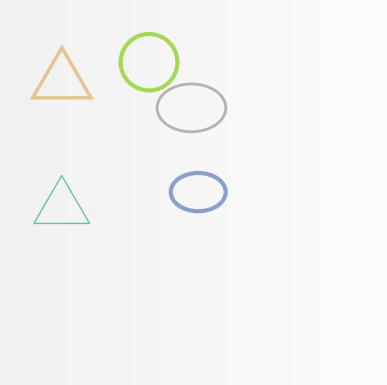[{"shape": "triangle", "thickness": 1, "radius": 0.41, "center": [0.159, 0.461]}, {"shape": "oval", "thickness": 3, "radius": 0.35, "center": [0.512, 0.501]}, {"shape": "circle", "thickness": 3, "radius": 0.37, "center": [0.385, 0.838]}, {"shape": "triangle", "thickness": 2.5, "radius": 0.43, "center": [0.16, 0.789]}, {"shape": "oval", "thickness": 2, "radius": 0.44, "center": [0.494, 0.72]}]